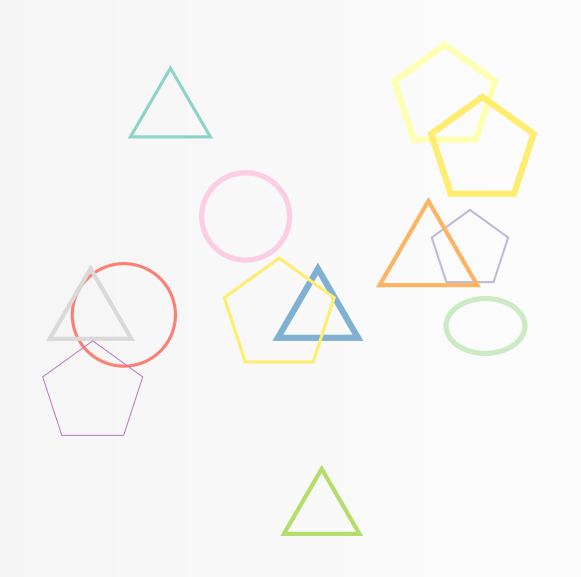[{"shape": "triangle", "thickness": 1.5, "radius": 0.4, "center": [0.293, 0.802]}, {"shape": "pentagon", "thickness": 3, "radius": 0.45, "center": [0.765, 0.831]}, {"shape": "pentagon", "thickness": 1, "radius": 0.35, "center": [0.809, 0.567]}, {"shape": "circle", "thickness": 1.5, "radius": 0.44, "center": [0.213, 0.454]}, {"shape": "triangle", "thickness": 3, "radius": 0.4, "center": [0.547, 0.454]}, {"shape": "triangle", "thickness": 2, "radius": 0.49, "center": [0.737, 0.554]}, {"shape": "triangle", "thickness": 2, "radius": 0.38, "center": [0.553, 0.112]}, {"shape": "circle", "thickness": 2.5, "radius": 0.38, "center": [0.423, 0.624]}, {"shape": "triangle", "thickness": 2, "radius": 0.41, "center": [0.156, 0.453]}, {"shape": "pentagon", "thickness": 0.5, "radius": 0.45, "center": [0.16, 0.318]}, {"shape": "oval", "thickness": 2.5, "radius": 0.34, "center": [0.835, 0.435]}, {"shape": "pentagon", "thickness": 3, "radius": 0.46, "center": [0.83, 0.739]}, {"shape": "pentagon", "thickness": 1.5, "radius": 0.5, "center": [0.48, 0.453]}]